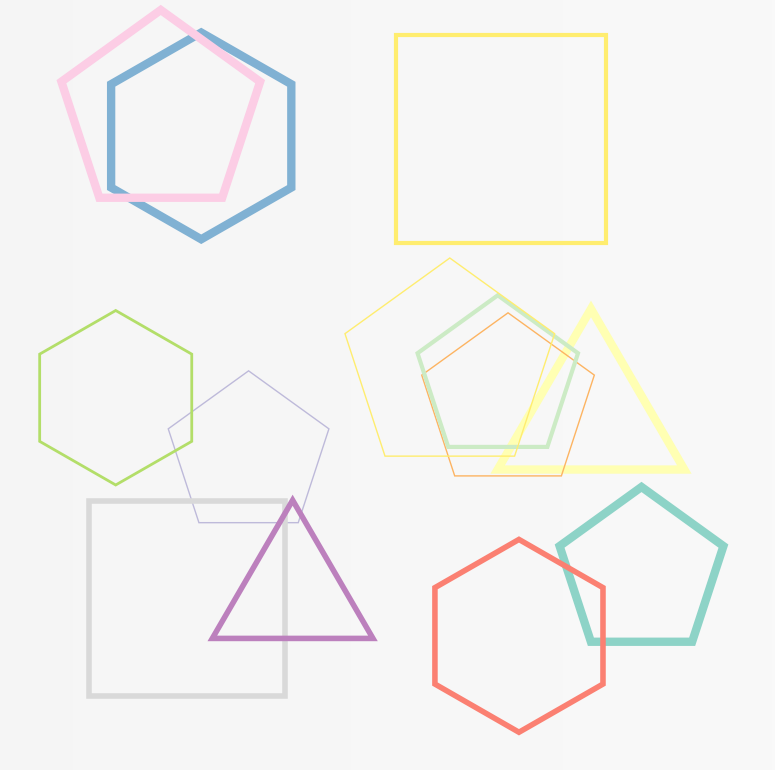[{"shape": "pentagon", "thickness": 3, "radius": 0.56, "center": [0.828, 0.256]}, {"shape": "triangle", "thickness": 3, "radius": 0.7, "center": [0.763, 0.46]}, {"shape": "pentagon", "thickness": 0.5, "radius": 0.54, "center": [0.321, 0.409]}, {"shape": "hexagon", "thickness": 2, "radius": 0.63, "center": [0.67, 0.174]}, {"shape": "hexagon", "thickness": 3, "radius": 0.67, "center": [0.26, 0.824]}, {"shape": "pentagon", "thickness": 0.5, "radius": 0.59, "center": [0.656, 0.477]}, {"shape": "hexagon", "thickness": 1, "radius": 0.57, "center": [0.149, 0.483]}, {"shape": "pentagon", "thickness": 3, "radius": 0.67, "center": [0.207, 0.852]}, {"shape": "square", "thickness": 2, "radius": 0.63, "center": [0.241, 0.223]}, {"shape": "triangle", "thickness": 2, "radius": 0.6, "center": [0.378, 0.231]}, {"shape": "pentagon", "thickness": 1.5, "radius": 0.54, "center": [0.642, 0.508]}, {"shape": "pentagon", "thickness": 0.5, "radius": 0.71, "center": [0.58, 0.523]}, {"shape": "square", "thickness": 1.5, "radius": 0.67, "center": [0.646, 0.82]}]